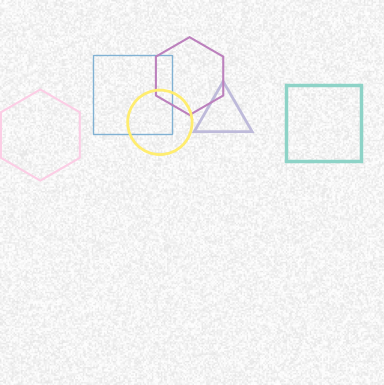[{"shape": "square", "thickness": 2.5, "radius": 0.49, "center": [0.841, 0.68]}, {"shape": "triangle", "thickness": 2, "radius": 0.43, "center": [0.58, 0.701]}, {"shape": "square", "thickness": 1, "radius": 0.51, "center": [0.344, 0.754]}, {"shape": "hexagon", "thickness": 1.5, "radius": 0.59, "center": [0.105, 0.649]}, {"shape": "hexagon", "thickness": 1.5, "radius": 0.51, "center": [0.492, 0.802]}, {"shape": "circle", "thickness": 2, "radius": 0.42, "center": [0.415, 0.682]}]